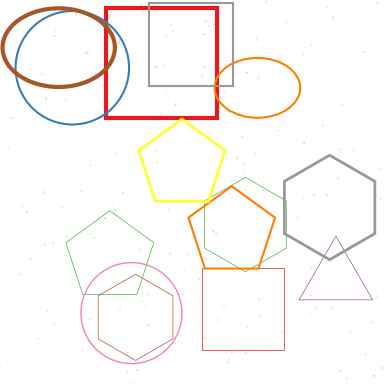[{"shape": "square", "thickness": 3, "radius": 0.72, "center": [0.419, 0.837]}, {"shape": "square", "thickness": 0.5, "radius": 0.53, "center": [0.631, 0.198]}, {"shape": "circle", "thickness": 1.5, "radius": 0.74, "center": [0.188, 0.824]}, {"shape": "hexagon", "thickness": 0.5, "radius": 0.61, "center": [0.637, 0.417]}, {"shape": "pentagon", "thickness": 0.5, "radius": 0.6, "center": [0.285, 0.333]}, {"shape": "triangle", "thickness": 0.5, "radius": 0.55, "center": [0.872, 0.276]}, {"shape": "oval", "thickness": 1.5, "radius": 0.56, "center": [0.669, 0.772]}, {"shape": "pentagon", "thickness": 1.5, "radius": 0.59, "center": [0.602, 0.398]}, {"shape": "pentagon", "thickness": 2, "radius": 0.59, "center": [0.473, 0.573]}, {"shape": "hexagon", "thickness": 0.5, "radius": 0.56, "center": [0.352, 0.176]}, {"shape": "oval", "thickness": 3, "radius": 0.73, "center": [0.152, 0.876]}, {"shape": "circle", "thickness": 1, "radius": 0.66, "center": [0.341, 0.187]}, {"shape": "square", "thickness": 1.5, "radius": 0.54, "center": [0.496, 0.885]}, {"shape": "hexagon", "thickness": 2, "radius": 0.68, "center": [0.856, 0.461]}]